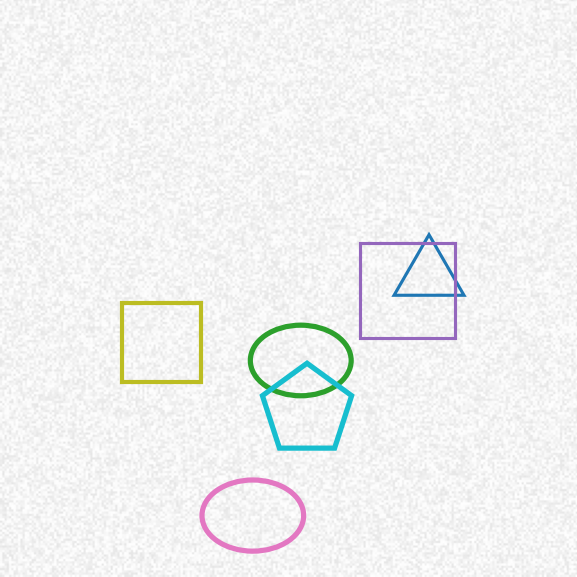[{"shape": "triangle", "thickness": 1.5, "radius": 0.35, "center": [0.743, 0.523]}, {"shape": "oval", "thickness": 2.5, "radius": 0.44, "center": [0.521, 0.375]}, {"shape": "square", "thickness": 1.5, "radius": 0.41, "center": [0.706, 0.496]}, {"shape": "oval", "thickness": 2.5, "radius": 0.44, "center": [0.438, 0.106]}, {"shape": "square", "thickness": 2, "radius": 0.34, "center": [0.28, 0.406]}, {"shape": "pentagon", "thickness": 2.5, "radius": 0.41, "center": [0.532, 0.289]}]